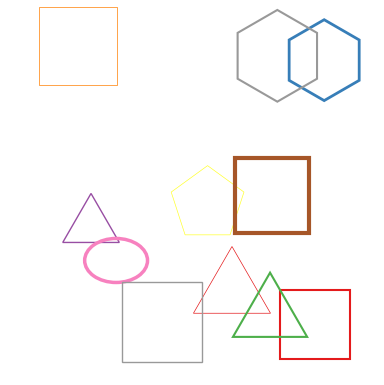[{"shape": "square", "thickness": 1.5, "radius": 0.45, "center": [0.819, 0.157]}, {"shape": "triangle", "thickness": 0.5, "radius": 0.58, "center": [0.603, 0.244]}, {"shape": "hexagon", "thickness": 2, "radius": 0.53, "center": [0.842, 0.844]}, {"shape": "triangle", "thickness": 1.5, "radius": 0.56, "center": [0.701, 0.181]}, {"shape": "triangle", "thickness": 1, "radius": 0.42, "center": [0.236, 0.413]}, {"shape": "square", "thickness": 0.5, "radius": 0.51, "center": [0.203, 0.88]}, {"shape": "pentagon", "thickness": 0.5, "radius": 0.5, "center": [0.539, 0.47]}, {"shape": "square", "thickness": 3, "radius": 0.48, "center": [0.707, 0.492]}, {"shape": "oval", "thickness": 2.5, "radius": 0.41, "center": [0.302, 0.323]}, {"shape": "square", "thickness": 1, "radius": 0.52, "center": [0.421, 0.164]}, {"shape": "hexagon", "thickness": 1.5, "radius": 0.6, "center": [0.72, 0.855]}]